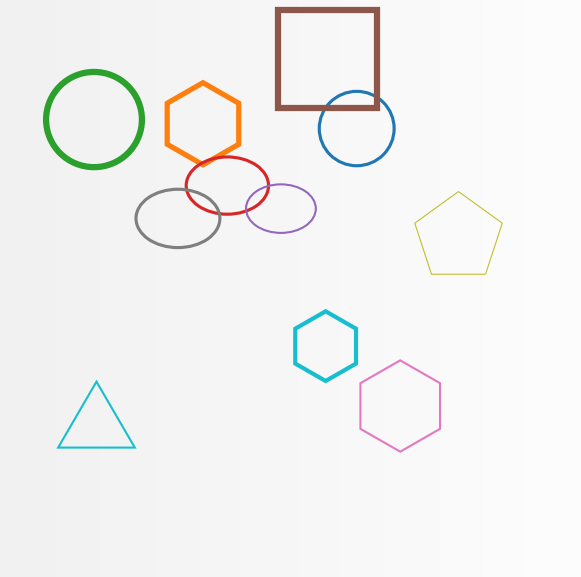[{"shape": "circle", "thickness": 1.5, "radius": 0.32, "center": [0.614, 0.777]}, {"shape": "hexagon", "thickness": 2.5, "radius": 0.36, "center": [0.349, 0.785]}, {"shape": "circle", "thickness": 3, "radius": 0.41, "center": [0.162, 0.792]}, {"shape": "oval", "thickness": 1.5, "radius": 0.35, "center": [0.391, 0.678]}, {"shape": "oval", "thickness": 1, "radius": 0.3, "center": [0.483, 0.638]}, {"shape": "square", "thickness": 3, "radius": 0.42, "center": [0.563, 0.897]}, {"shape": "hexagon", "thickness": 1, "radius": 0.4, "center": [0.689, 0.296]}, {"shape": "oval", "thickness": 1.5, "radius": 0.36, "center": [0.306, 0.621]}, {"shape": "pentagon", "thickness": 0.5, "radius": 0.4, "center": [0.789, 0.588]}, {"shape": "triangle", "thickness": 1, "radius": 0.38, "center": [0.166, 0.262]}, {"shape": "hexagon", "thickness": 2, "radius": 0.3, "center": [0.56, 0.4]}]